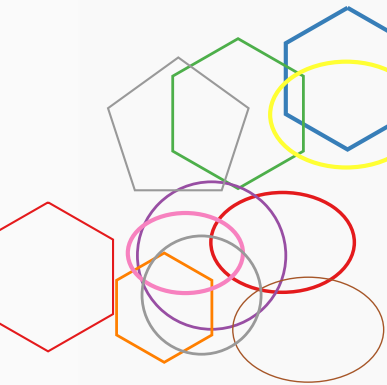[{"shape": "hexagon", "thickness": 1.5, "radius": 0.97, "center": [0.124, 0.281]}, {"shape": "oval", "thickness": 2.5, "radius": 0.93, "center": [0.729, 0.37]}, {"shape": "hexagon", "thickness": 3, "radius": 0.92, "center": [0.897, 0.796]}, {"shape": "hexagon", "thickness": 2, "radius": 0.97, "center": [0.614, 0.705]}, {"shape": "circle", "thickness": 2, "radius": 0.96, "center": [0.546, 0.336]}, {"shape": "hexagon", "thickness": 2, "radius": 0.71, "center": [0.424, 0.201]}, {"shape": "oval", "thickness": 3, "radius": 0.98, "center": [0.893, 0.702]}, {"shape": "oval", "thickness": 1, "radius": 0.97, "center": [0.795, 0.144]}, {"shape": "oval", "thickness": 3, "radius": 0.74, "center": [0.478, 0.343]}, {"shape": "circle", "thickness": 2, "radius": 0.77, "center": [0.52, 0.234]}, {"shape": "pentagon", "thickness": 1.5, "radius": 0.95, "center": [0.46, 0.66]}]